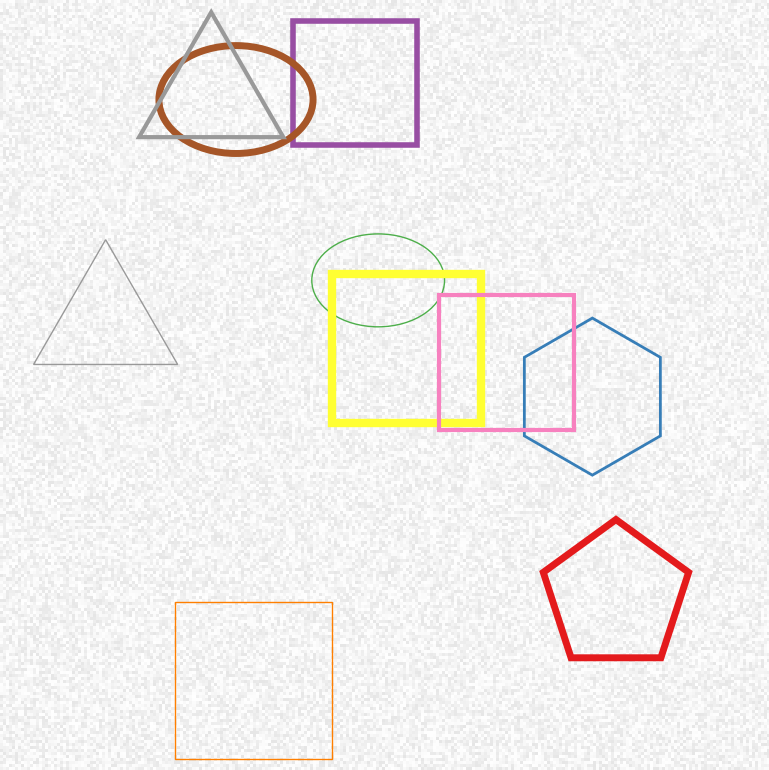[{"shape": "pentagon", "thickness": 2.5, "radius": 0.5, "center": [0.8, 0.226]}, {"shape": "hexagon", "thickness": 1, "radius": 0.51, "center": [0.769, 0.485]}, {"shape": "oval", "thickness": 0.5, "radius": 0.43, "center": [0.491, 0.636]}, {"shape": "square", "thickness": 2, "radius": 0.4, "center": [0.461, 0.892]}, {"shape": "square", "thickness": 0.5, "radius": 0.51, "center": [0.329, 0.116]}, {"shape": "square", "thickness": 3, "radius": 0.48, "center": [0.528, 0.547]}, {"shape": "oval", "thickness": 2.5, "radius": 0.5, "center": [0.306, 0.871]}, {"shape": "square", "thickness": 1.5, "radius": 0.44, "center": [0.657, 0.529]}, {"shape": "triangle", "thickness": 0.5, "radius": 0.54, "center": [0.137, 0.581]}, {"shape": "triangle", "thickness": 1.5, "radius": 0.54, "center": [0.274, 0.876]}]